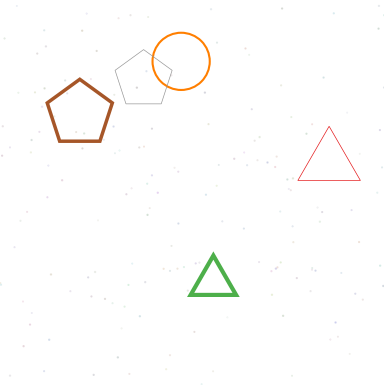[{"shape": "triangle", "thickness": 0.5, "radius": 0.47, "center": [0.855, 0.578]}, {"shape": "triangle", "thickness": 3, "radius": 0.34, "center": [0.554, 0.268]}, {"shape": "circle", "thickness": 1.5, "radius": 0.37, "center": [0.47, 0.841]}, {"shape": "pentagon", "thickness": 2.5, "radius": 0.44, "center": [0.207, 0.705]}, {"shape": "pentagon", "thickness": 0.5, "radius": 0.39, "center": [0.373, 0.793]}]